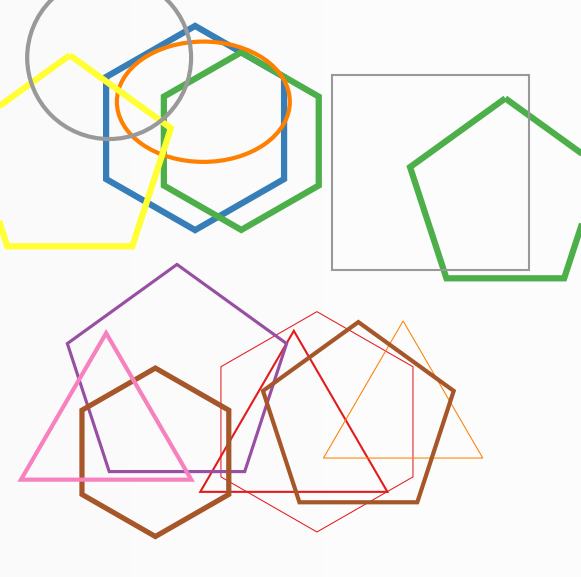[{"shape": "triangle", "thickness": 1, "radius": 0.93, "center": [0.506, 0.24]}, {"shape": "hexagon", "thickness": 0.5, "radius": 0.95, "center": [0.545, 0.269]}, {"shape": "hexagon", "thickness": 3, "radius": 0.88, "center": [0.336, 0.777]}, {"shape": "hexagon", "thickness": 3, "radius": 0.77, "center": [0.415, 0.755]}, {"shape": "pentagon", "thickness": 3, "radius": 0.86, "center": [0.869, 0.657]}, {"shape": "pentagon", "thickness": 1.5, "radius": 0.99, "center": [0.304, 0.343]}, {"shape": "triangle", "thickness": 0.5, "radius": 0.79, "center": [0.694, 0.285]}, {"shape": "oval", "thickness": 2, "radius": 0.74, "center": [0.35, 0.823]}, {"shape": "pentagon", "thickness": 3, "radius": 0.91, "center": [0.12, 0.721]}, {"shape": "pentagon", "thickness": 2, "radius": 0.86, "center": [0.617, 0.269]}, {"shape": "hexagon", "thickness": 2.5, "radius": 0.73, "center": [0.267, 0.216]}, {"shape": "triangle", "thickness": 2, "radius": 0.85, "center": [0.183, 0.253]}, {"shape": "square", "thickness": 1, "radius": 0.85, "center": [0.741, 0.7]}, {"shape": "circle", "thickness": 2, "radius": 0.7, "center": [0.188, 0.899]}]